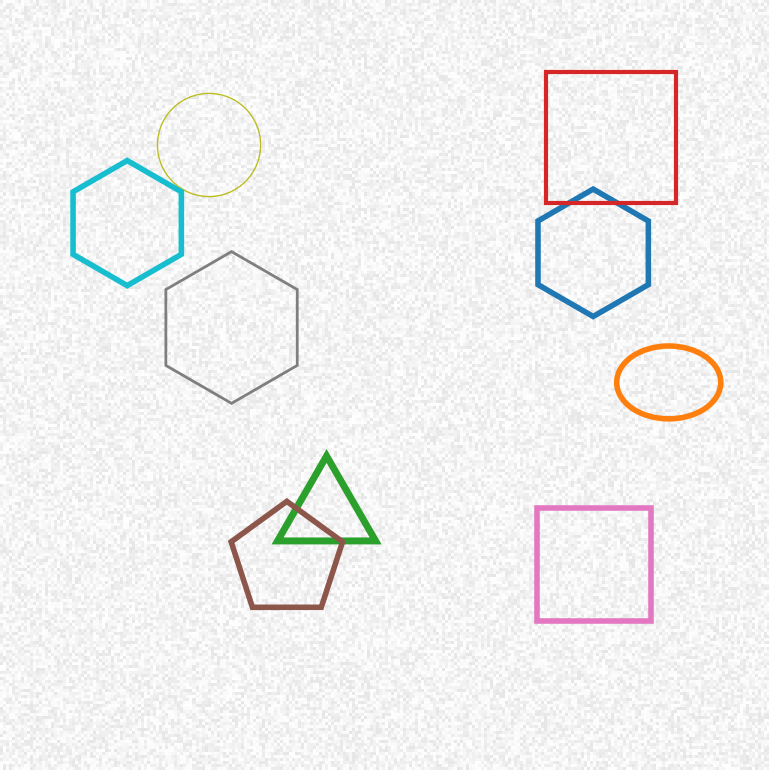[{"shape": "hexagon", "thickness": 2, "radius": 0.41, "center": [0.77, 0.672]}, {"shape": "oval", "thickness": 2, "radius": 0.34, "center": [0.868, 0.503]}, {"shape": "triangle", "thickness": 2.5, "radius": 0.37, "center": [0.424, 0.334]}, {"shape": "square", "thickness": 1.5, "radius": 0.42, "center": [0.793, 0.821]}, {"shape": "pentagon", "thickness": 2, "radius": 0.38, "center": [0.373, 0.273]}, {"shape": "square", "thickness": 2, "radius": 0.37, "center": [0.771, 0.267]}, {"shape": "hexagon", "thickness": 1, "radius": 0.49, "center": [0.301, 0.575]}, {"shape": "circle", "thickness": 0.5, "radius": 0.33, "center": [0.271, 0.812]}, {"shape": "hexagon", "thickness": 2, "radius": 0.41, "center": [0.165, 0.71]}]